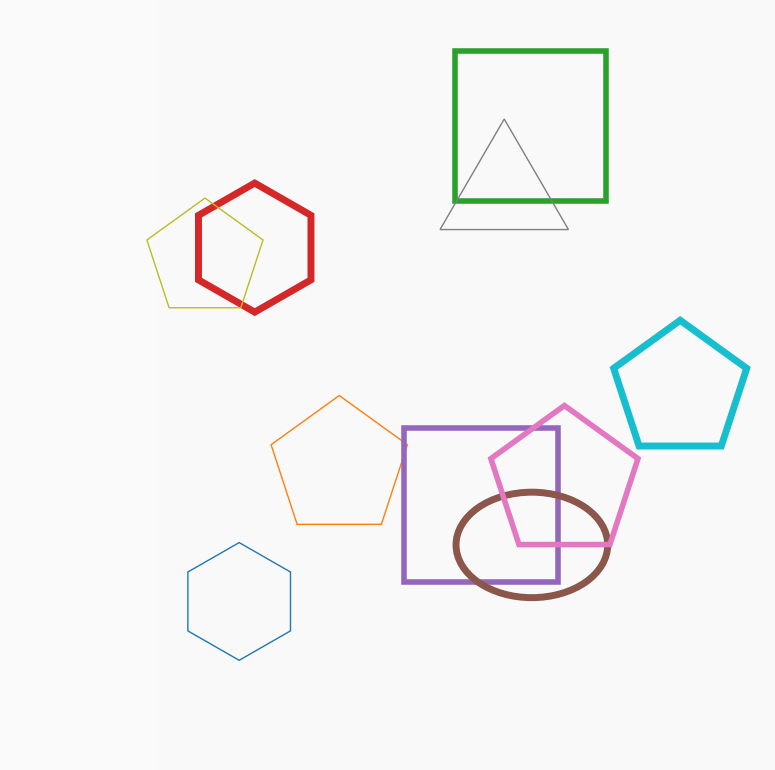[{"shape": "hexagon", "thickness": 0.5, "radius": 0.38, "center": [0.309, 0.219]}, {"shape": "pentagon", "thickness": 0.5, "radius": 0.46, "center": [0.438, 0.394]}, {"shape": "square", "thickness": 2, "radius": 0.49, "center": [0.685, 0.837]}, {"shape": "hexagon", "thickness": 2.5, "radius": 0.42, "center": [0.329, 0.678]}, {"shape": "square", "thickness": 2, "radius": 0.5, "center": [0.621, 0.344]}, {"shape": "oval", "thickness": 2.5, "radius": 0.49, "center": [0.686, 0.292]}, {"shape": "pentagon", "thickness": 2, "radius": 0.5, "center": [0.728, 0.374]}, {"shape": "triangle", "thickness": 0.5, "radius": 0.48, "center": [0.651, 0.75]}, {"shape": "pentagon", "thickness": 0.5, "radius": 0.39, "center": [0.264, 0.664]}, {"shape": "pentagon", "thickness": 2.5, "radius": 0.45, "center": [0.878, 0.494]}]